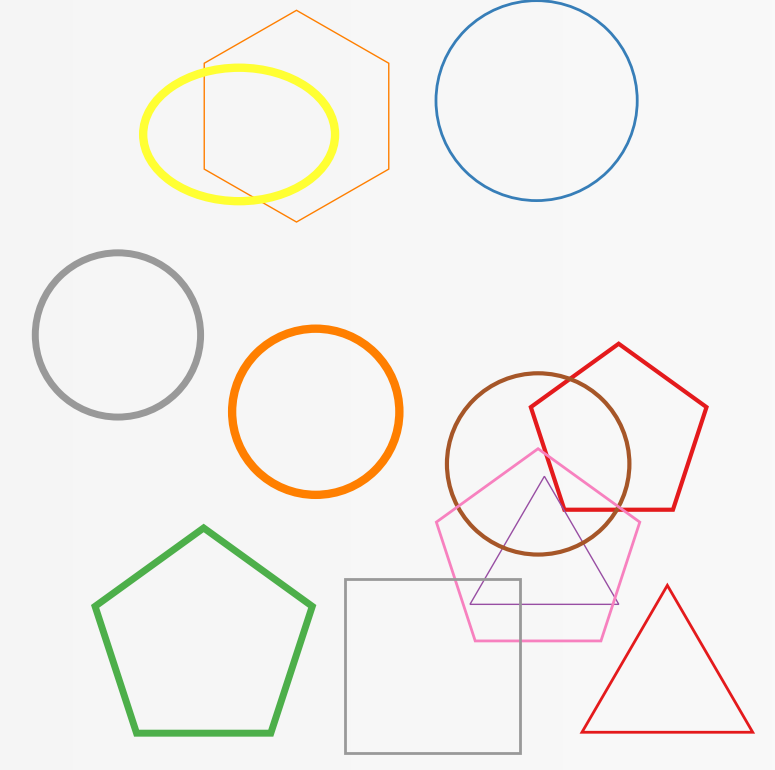[{"shape": "triangle", "thickness": 1, "radius": 0.64, "center": [0.861, 0.113]}, {"shape": "pentagon", "thickness": 1.5, "radius": 0.6, "center": [0.798, 0.434]}, {"shape": "circle", "thickness": 1, "radius": 0.65, "center": [0.692, 0.869]}, {"shape": "pentagon", "thickness": 2.5, "radius": 0.74, "center": [0.263, 0.167]}, {"shape": "triangle", "thickness": 0.5, "radius": 0.55, "center": [0.702, 0.271]}, {"shape": "circle", "thickness": 3, "radius": 0.54, "center": [0.407, 0.465]}, {"shape": "hexagon", "thickness": 0.5, "radius": 0.69, "center": [0.383, 0.849]}, {"shape": "oval", "thickness": 3, "radius": 0.62, "center": [0.309, 0.825]}, {"shape": "circle", "thickness": 1.5, "radius": 0.59, "center": [0.694, 0.398]}, {"shape": "pentagon", "thickness": 1, "radius": 0.69, "center": [0.694, 0.279]}, {"shape": "circle", "thickness": 2.5, "radius": 0.53, "center": [0.152, 0.565]}, {"shape": "square", "thickness": 1, "radius": 0.56, "center": [0.558, 0.135]}]